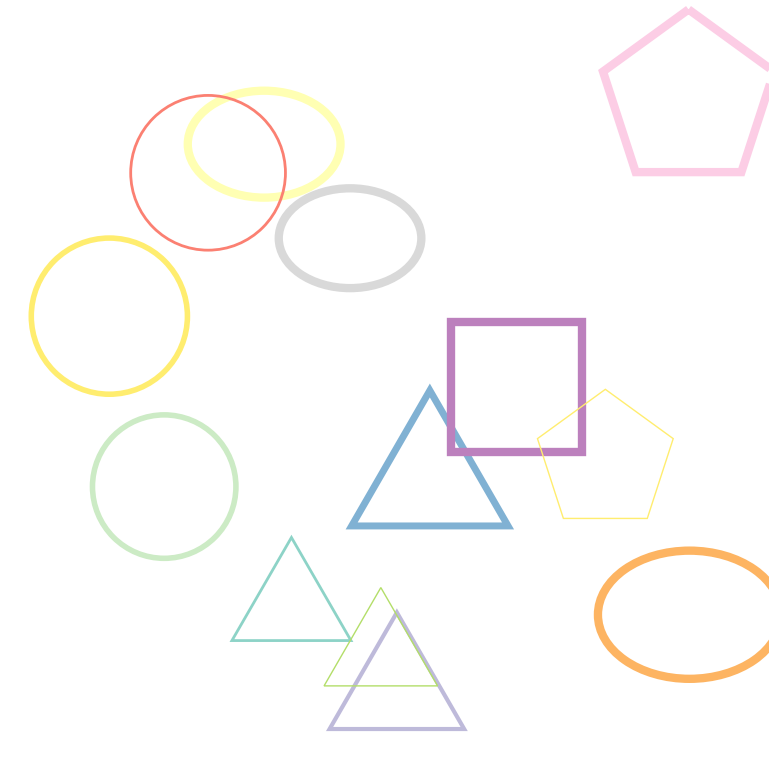[{"shape": "triangle", "thickness": 1, "radius": 0.45, "center": [0.378, 0.213]}, {"shape": "oval", "thickness": 3, "radius": 0.5, "center": [0.343, 0.813]}, {"shape": "triangle", "thickness": 1.5, "radius": 0.5, "center": [0.515, 0.104]}, {"shape": "circle", "thickness": 1, "radius": 0.5, "center": [0.27, 0.776]}, {"shape": "triangle", "thickness": 2.5, "radius": 0.59, "center": [0.558, 0.376]}, {"shape": "oval", "thickness": 3, "radius": 0.59, "center": [0.895, 0.202]}, {"shape": "triangle", "thickness": 0.5, "radius": 0.43, "center": [0.495, 0.152]}, {"shape": "pentagon", "thickness": 3, "radius": 0.58, "center": [0.894, 0.871]}, {"shape": "oval", "thickness": 3, "radius": 0.46, "center": [0.455, 0.691]}, {"shape": "square", "thickness": 3, "radius": 0.42, "center": [0.671, 0.497]}, {"shape": "circle", "thickness": 2, "radius": 0.47, "center": [0.213, 0.368]}, {"shape": "pentagon", "thickness": 0.5, "radius": 0.46, "center": [0.786, 0.402]}, {"shape": "circle", "thickness": 2, "radius": 0.51, "center": [0.142, 0.589]}]